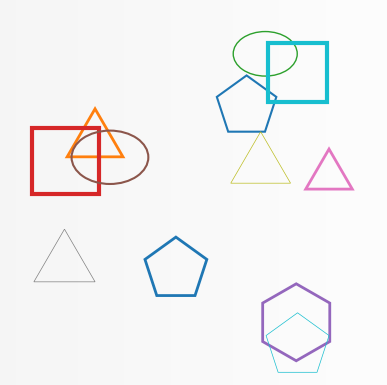[{"shape": "pentagon", "thickness": 2, "radius": 0.42, "center": [0.454, 0.3]}, {"shape": "pentagon", "thickness": 1.5, "radius": 0.4, "center": [0.636, 0.723]}, {"shape": "triangle", "thickness": 2, "radius": 0.42, "center": [0.245, 0.634]}, {"shape": "oval", "thickness": 1, "radius": 0.41, "center": [0.684, 0.86]}, {"shape": "square", "thickness": 3, "radius": 0.43, "center": [0.17, 0.582]}, {"shape": "hexagon", "thickness": 2, "radius": 0.5, "center": [0.764, 0.163]}, {"shape": "oval", "thickness": 1.5, "radius": 0.5, "center": [0.284, 0.591]}, {"shape": "triangle", "thickness": 2, "radius": 0.35, "center": [0.849, 0.543]}, {"shape": "triangle", "thickness": 0.5, "radius": 0.46, "center": [0.166, 0.314]}, {"shape": "triangle", "thickness": 0.5, "radius": 0.45, "center": [0.673, 0.569]}, {"shape": "square", "thickness": 3, "radius": 0.38, "center": [0.767, 0.811]}, {"shape": "pentagon", "thickness": 0.5, "radius": 0.43, "center": [0.768, 0.102]}]